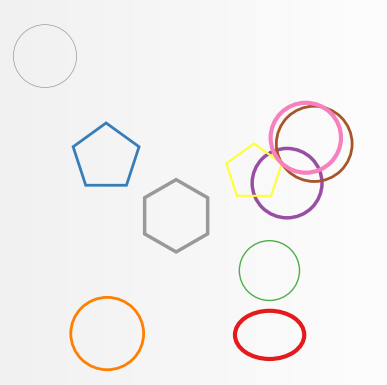[{"shape": "oval", "thickness": 3, "radius": 0.45, "center": [0.696, 0.13]}, {"shape": "pentagon", "thickness": 2, "radius": 0.45, "center": [0.274, 0.591]}, {"shape": "circle", "thickness": 1, "radius": 0.39, "center": [0.695, 0.297]}, {"shape": "circle", "thickness": 2.5, "radius": 0.45, "center": [0.741, 0.524]}, {"shape": "circle", "thickness": 2, "radius": 0.47, "center": [0.277, 0.134]}, {"shape": "pentagon", "thickness": 1.5, "radius": 0.38, "center": [0.656, 0.552]}, {"shape": "circle", "thickness": 2, "radius": 0.49, "center": [0.811, 0.626]}, {"shape": "circle", "thickness": 3, "radius": 0.45, "center": [0.789, 0.642]}, {"shape": "circle", "thickness": 0.5, "radius": 0.41, "center": [0.116, 0.854]}, {"shape": "hexagon", "thickness": 2.5, "radius": 0.47, "center": [0.455, 0.439]}]